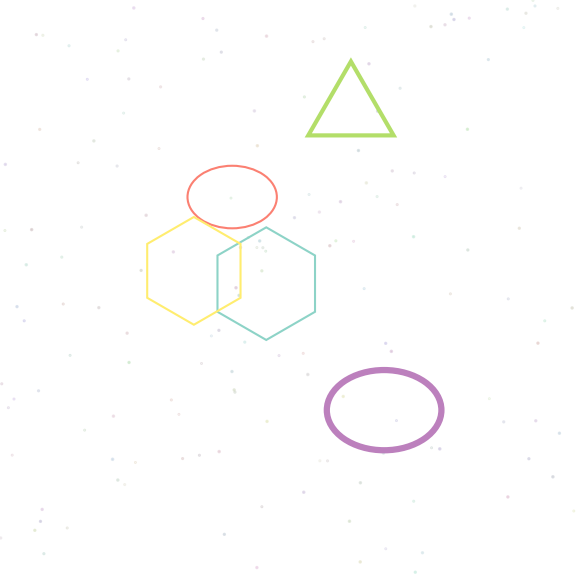[{"shape": "hexagon", "thickness": 1, "radius": 0.49, "center": [0.461, 0.508]}, {"shape": "oval", "thickness": 1, "radius": 0.39, "center": [0.402, 0.658]}, {"shape": "triangle", "thickness": 2, "radius": 0.43, "center": [0.608, 0.807]}, {"shape": "oval", "thickness": 3, "radius": 0.5, "center": [0.665, 0.289]}, {"shape": "hexagon", "thickness": 1, "radius": 0.47, "center": [0.336, 0.53]}]